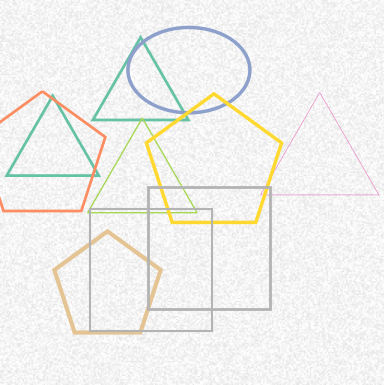[{"shape": "triangle", "thickness": 2, "radius": 0.69, "center": [0.137, 0.613]}, {"shape": "triangle", "thickness": 2, "radius": 0.72, "center": [0.365, 0.76]}, {"shape": "pentagon", "thickness": 2, "radius": 0.86, "center": [0.11, 0.591]}, {"shape": "oval", "thickness": 2.5, "radius": 0.79, "center": [0.491, 0.818]}, {"shape": "triangle", "thickness": 0.5, "radius": 0.89, "center": [0.831, 0.582]}, {"shape": "triangle", "thickness": 1, "radius": 0.82, "center": [0.37, 0.53]}, {"shape": "pentagon", "thickness": 2.5, "radius": 0.92, "center": [0.556, 0.572]}, {"shape": "pentagon", "thickness": 3, "radius": 0.73, "center": [0.279, 0.254]}, {"shape": "square", "thickness": 1.5, "radius": 0.79, "center": [0.392, 0.299]}, {"shape": "square", "thickness": 2, "radius": 0.79, "center": [0.542, 0.357]}]